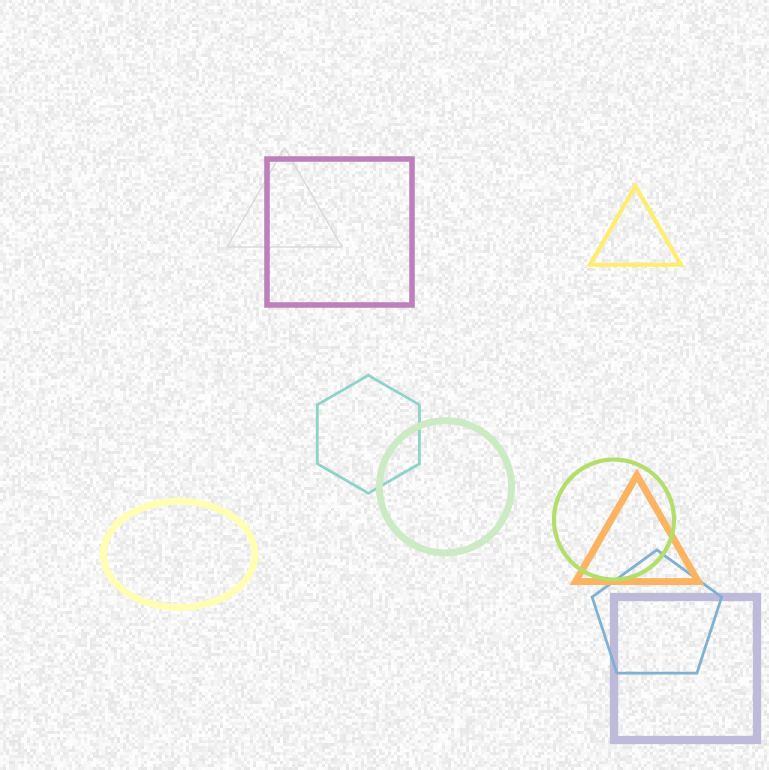[{"shape": "hexagon", "thickness": 1, "radius": 0.38, "center": [0.478, 0.436]}, {"shape": "oval", "thickness": 2.5, "radius": 0.49, "center": [0.233, 0.28]}, {"shape": "square", "thickness": 3, "radius": 0.46, "center": [0.891, 0.131]}, {"shape": "pentagon", "thickness": 1, "radius": 0.44, "center": [0.853, 0.197]}, {"shape": "triangle", "thickness": 2.5, "radius": 0.46, "center": [0.827, 0.291]}, {"shape": "circle", "thickness": 1.5, "radius": 0.39, "center": [0.797, 0.325]}, {"shape": "triangle", "thickness": 0.5, "radius": 0.43, "center": [0.37, 0.722]}, {"shape": "square", "thickness": 2, "radius": 0.47, "center": [0.441, 0.699]}, {"shape": "circle", "thickness": 2.5, "radius": 0.43, "center": [0.579, 0.368]}, {"shape": "triangle", "thickness": 1.5, "radius": 0.34, "center": [0.825, 0.69]}]